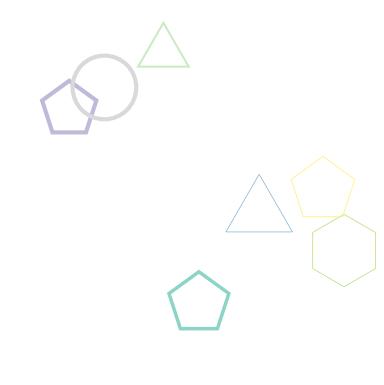[{"shape": "pentagon", "thickness": 2.5, "radius": 0.41, "center": [0.517, 0.212]}, {"shape": "pentagon", "thickness": 3, "radius": 0.37, "center": [0.18, 0.716]}, {"shape": "triangle", "thickness": 0.5, "radius": 0.5, "center": [0.673, 0.447]}, {"shape": "hexagon", "thickness": 0.5, "radius": 0.47, "center": [0.894, 0.349]}, {"shape": "circle", "thickness": 3, "radius": 0.41, "center": [0.271, 0.773]}, {"shape": "triangle", "thickness": 1.5, "radius": 0.38, "center": [0.425, 0.865]}, {"shape": "pentagon", "thickness": 0.5, "radius": 0.43, "center": [0.839, 0.507]}]